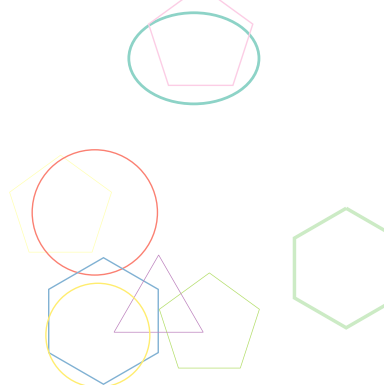[{"shape": "oval", "thickness": 2, "radius": 0.85, "center": [0.504, 0.848]}, {"shape": "pentagon", "thickness": 0.5, "radius": 0.7, "center": [0.157, 0.458]}, {"shape": "circle", "thickness": 1, "radius": 0.81, "center": [0.246, 0.448]}, {"shape": "hexagon", "thickness": 1, "radius": 0.82, "center": [0.269, 0.166]}, {"shape": "pentagon", "thickness": 0.5, "radius": 0.68, "center": [0.544, 0.154]}, {"shape": "pentagon", "thickness": 1, "radius": 0.71, "center": [0.521, 0.893]}, {"shape": "triangle", "thickness": 0.5, "radius": 0.67, "center": [0.412, 0.204]}, {"shape": "hexagon", "thickness": 2.5, "radius": 0.78, "center": [0.899, 0.304]}, {"shape": "circle", "thickness": 1, "radius": 0.67, "center": [0.254, 0.129]}]